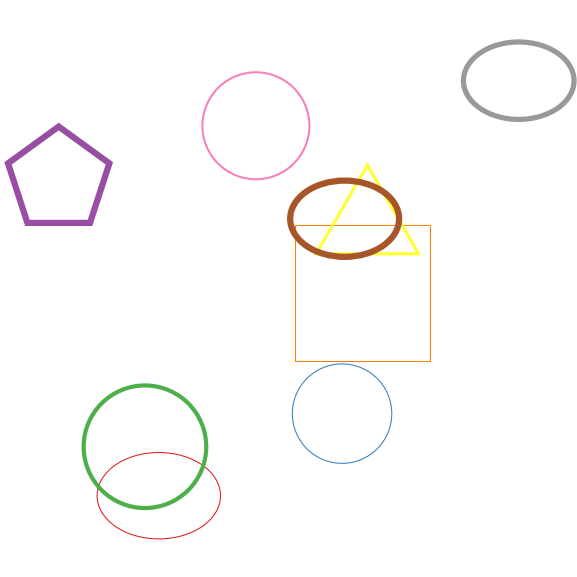[{"shape": "oval", "thickness": 0.5, "radius": 0.53, "center": [0.275, 0.141]}, {"shape": "circle", "thickness": 0.5, "radius": 0.43, "center": [0.592, 0.283]}, {"shape": "circle", "thickness": 2, "radius": 0.53, "center": [0.251, 0.226]}, {"shape": "pentagon", "thickness": 3, "radius": 0.46, "center": [0.102, 0.688]}, {"shape": "square", "thickness": 0.5, "radius": 0.59, "center": [0.628, 0.491]}, {"shape": "triangle", "thickness": 1.5, "radius": 0.51, "center": [0.636, 0.611]}, {"shape": "oval", "thickness": 3, "radius": 0.47, "center": [0.597, 0.62]}, {"shape": "circle", "thickness": 1, "radius": 0.46, "center": [0.443, 0.781]}, {"shape": "oval", "thickness": 2.5, "radius": 0.48, "center": [0.898, 0.859]}]